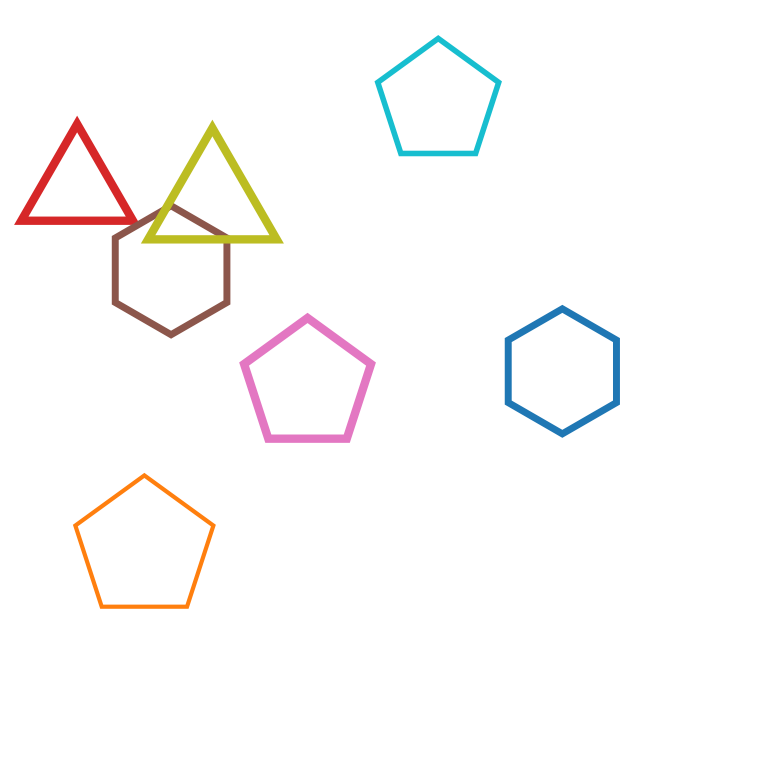[{"shape": "hexagon", "thickness": 2.5, "radius": 0.41, "center": [0.73, 0.518]}, {"shape": "pentagon", "thickness": 1.5, "radius": 0.47, "center": [0.187, 0.288]}, {"shape": "triangle", "thickness": 3, "radius": 0.42, "center": [0.1, 0.755]}, {"shape": "hexagon", "thickness": 2.5, "radius": 0.42, "center": [0.222, 0.649]}, {"shape": "pentagon", "thickness": 3, "radius": 0.43, "center": [0.399, 0.5]}, {"shape": "triangle", "thickness": 3, "radius": 0.48, "center": [0.276, 0.737]}, {"shape": "pentagon", "thickness": 2, "radius": 0.41, "center": [0.569, 0.867]}]